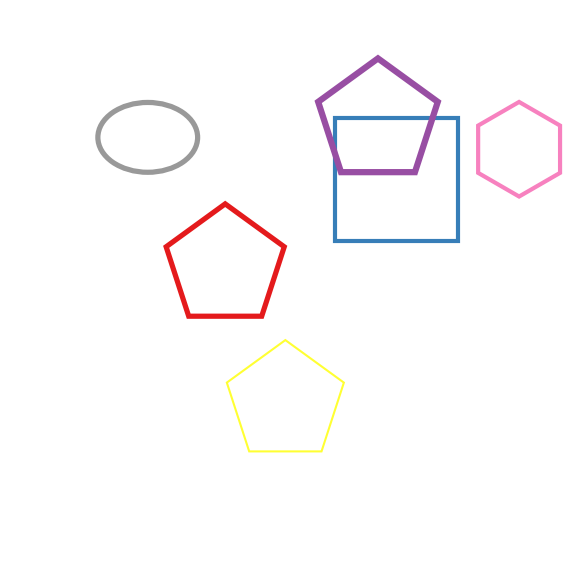[{"shape": "pentagon", "thickness": 2.5, "radius": 0.54, "center": [0.39, 0.539]}, {"shape": "square", "thickness": 2, "radius": 0.53, "center": [0.686, 0.689]}, {"shape": "pentagon", "thickness": 3, "radius": 0.54, "center": [0.654, 0.789]}, {"shape": "pentagon", "thickness": 1, "radius": 0.53, "center": [0.494, 0.304]}, {"shape": "hexagon", "thickness": 2, "radius": 0.41, "center": [0.899, 0.741]}, {"shape": "oval", "thickness": 2.5, "radius": 0.43, "center": [0.256, 0.761]}]